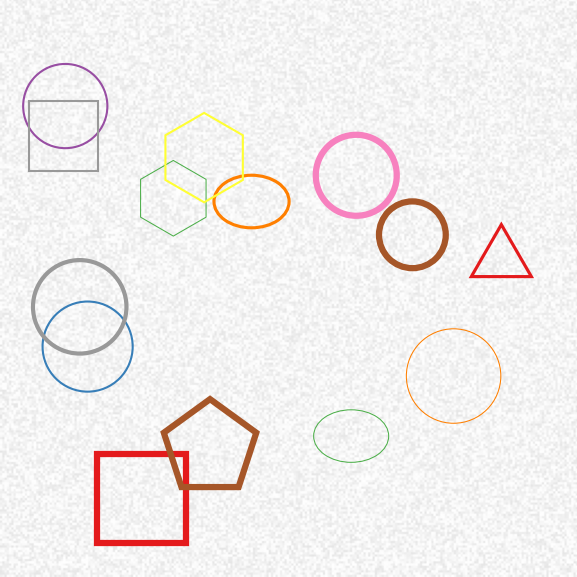[{"shape": "square", "thickness": 3, "radius": 0.39, "center": [0.246, 0.136]}, {"shape": "triangle", "thickness": 1.5, "radius": 0.3, "center": [0.868, 0.55]}, {"shape": "circle", "thickness": 1, "radius": 0.39, "center": [0.152, 0.399]}, {"shape": "oval", "thickness": 0.5, "radius": 0.32, "center": [0.608, 0.244]}, {"shape": "hexagon", "thickness": 0.5, "radius": 0.33, "center": [0.3, 0.656]}, {"shape": "circle", "thickness": 1, "radius": 0.36, "center": [0.113, 0.815]}, {"shape": "circle", "thickness": 0.5, "radius": 0.41, "center": [0.785, 0.348]}, {"shape": "oval", "thickness": 1.5, "radius": 0.33, "center": [0.436, 0.65]}, {"shape": "hexagon", "thickness": 1, "radius": 0.39, "center": [0.353, 0.726]}, {"shape": "circle", "thickness": 3, "radius": 0.29, "center": [0.714, 0.593]}, {"shape": "pentagon", "thickness": 3, "radius": 0.42, "center": [0.364, 0.224]}, {"shape": "circle", "thickness": 3, "radius": 0.35, "center": [0.617, 0.696]}, {"shape": "square", "thickness": 1, "radius": 0.3, "center": [0.11, 0.763]}, {"shape": "circle", "thickness": 2, "radius": 0.4, "center": [0.138, 0.468]}]